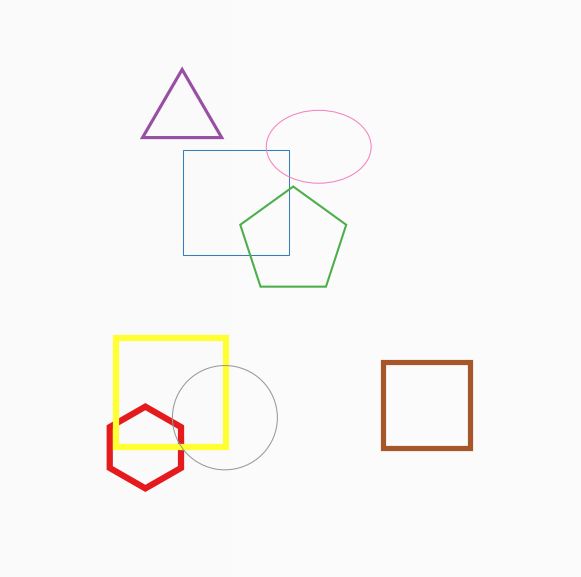[{"shape": "hexagon", "thickness": 3, "radius": 0.35, "center": [0.25, 0.224]}, {"shape": "square", "thickness": 0.5, "radius": 0.46, "center": [0.406, 0.648]}, {"shape": "pentagon", "thickness": 1, "radius": 0.48, "center": [0.505, 0.58]}, {"shape": "triangle", "thickness": 1.5, "radius": 0.39, "center": [0.313, 0.8]}, {"shape": "square", "thickness": 3, "radius": 0.47, "center": [0.294, 0.32]}, {"shape": "square", "thickness": 2.5, "radius": 0.37, "center": [0.734, 0.299]}, {"shape": "oval", "thickness": 0.5, "radius": 0.45, "center": [0.548, 0.745]}, {"shape": "circle", "thickness": 0.5, "radius": 0.45, "center": [0.387, 0.276]}]